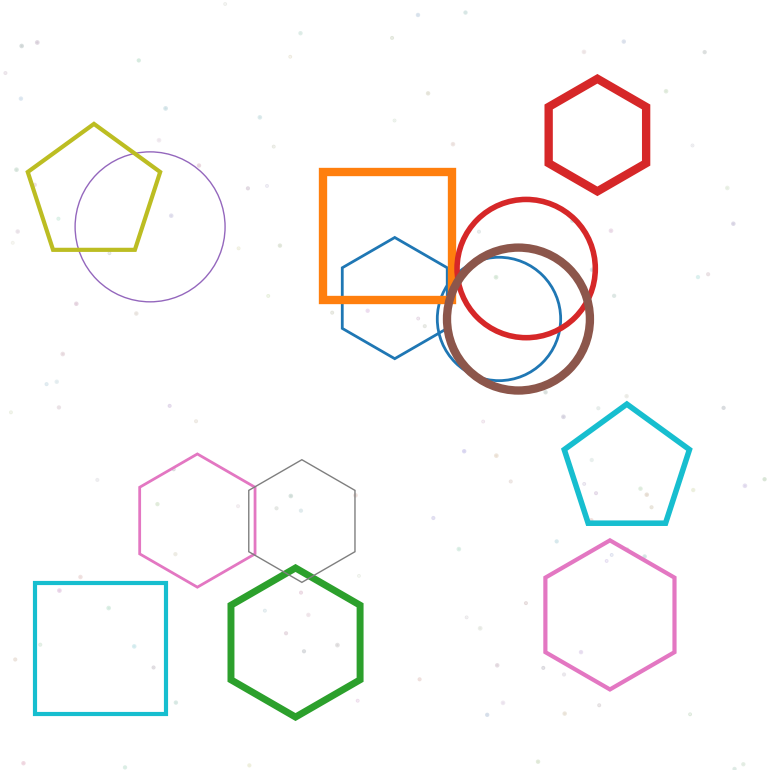[{"shape": "hexagon", "thickness": 1, "radius": 0.39, "center": [0.513, 0.613]}, {"shape": "circle", "thickness": 1, "radius": 0.4, "center": [0.648, 0.586]}, {"shape": "square", "thickness": 3, "radius": 0.42, "center": [0.503, 0.693]}, {"shape": "hexagon", "thickness": 2.5, "radius": 0.48, "center": [0.384, 0.166]}, {"shape": "hexagon", "thickness": 3, "radius": 0.37, "center": [0.776, 0.825]}, {"shape": "circle", "thickness": 2, "radius": 0.45, "center": [0.683, 0.651]}, {"shape": "circle", "thickness": 0.5, "radius": 0.49, "center": [0.195, 0.705]}, {"shape": "circle", "thickness": 3, "radius": 0.46, "center": [0.673, 0.586]}, {"shape": "hexagon", "thickness": 1.5, "radius": 0.48, "center": [0.792, 0.201]}, {"shape": "hexagon", "thickness": 1, "radius": 0.43, "center": [0.256, 0.324]}, {"shape": "hexagon", "thickness": 0.5, "radius": 0.4, "center": [0.392, 0.323]}, {"shape": "pentagon", "thickness": 1.5, "radius": 0.45, "center": [0.122, 0.749]}, {"shape": "pentagon", "thickness": 2, "radius": 0.43, "center": [0.814, 0.39]}, {"shape": "square", "thickness": 1.5, "radius": 0.42, "center": [0.131, 0.158]}]